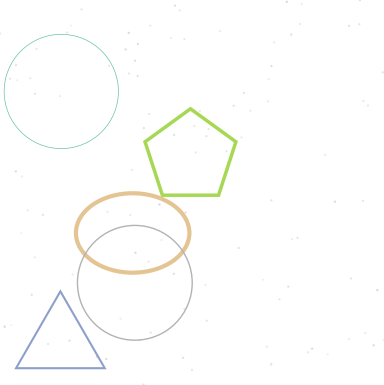[{"shape": "circle", "thickness": 0.5, "radius": 0.74, "center": [0.159, 0.762]}, {"shape": "triangle", "thickness": 1.5, "radius": 0.67, "center": [0.157, 0.11]}, {"shape": "pentagon", "thickness": 2.5, "radius": 0.62, "center": [0.495, 0.593]}, {"shape": "oval", "thickness": 3, "radius": 0.74, "center": [0.345, 0.395]}, {"shape": "circle", "thickness": 1, "radius": 0.75, "center": [0.35, 0.265]}]